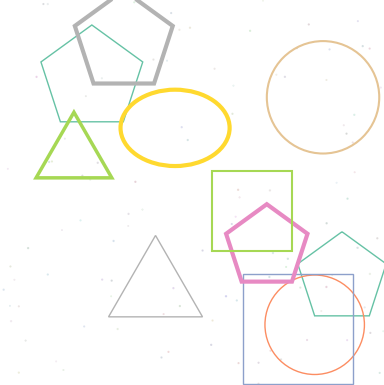[{"shape": "pentagon", "thickness": 1, "radius": 0.7, "center": [0.239, 0.796]}, {"shape": "pentagon", "thickness": 1, "radius": 0.6, "center": [0.888, 0.277]}, {"shape": "circle", "thickness": 1, "radius": 0.65, "center": [0.817, 0.156]}, {"shape": "square", "thickness": 1, "radius": 0.72, "center": [0.774, 0.146]}, {"shape": "pentagon", "thickness": 3, "radius": 0.56, "center": [0.693, 0.358]}, {"shape": "triangle", "thickness": 2.5, "radius": 0.57, "center": [0.192, 0.595]}, {"shape": "square", "thickness": 1.5, "radius": 0.52, "center": [0.654, 0.452]}, {"shape": "oval", "thickness": 3, "radius": 0.71, "center": [0.455, 0.668]}, {"shape": "circle", "thickness": 1.5, "radius": 0.73, "center": [0.839, 0.747]}, {"shape": "pentagon", "thickness": 3, "radius": 0.67, "center": [0.322, 0.891]}, {"shape": "triangle", "thickness": 1, "radius": 0.7, "center": [0.404, 0.247]}]